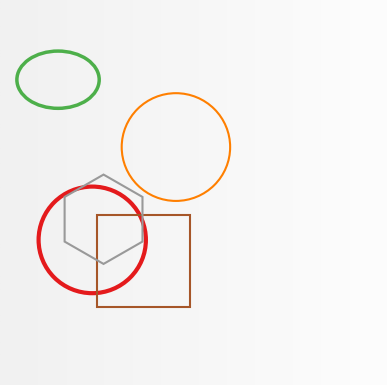[{"shape": "circle", "thickness": 3, "radius": 0.69, "center": [0.238, 0.377]}, {"shape": "oval", "thickness": 2.5, "radius": 0.53, "center": [0.15, 0.793]}, {"shape": "circle", "thickness": 1.5, "radius": 0.7, "center": [0.454, 0.618]}, {"shape": "square", "thickness": 1.5, "radius": 0.6, "center": [0.371, 0.322]}, {"shape": "hexagon", "thickness": 1.5, "radius": 0.58, "center": [0.267, 0.431]}]